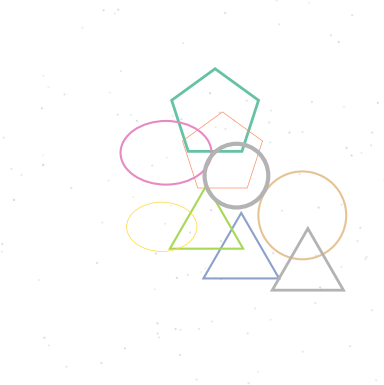[{"shape": "pentagon", "thickness": 2, "radius": 0.59, "center": [0.559, 0.703]}, {"shape": "pentagon", "thickness": 0.5, "radius": 0.55, "center": [0.578, 0.6]}, {"shape": "triangle", "thickness": 1.5, "radius": 0.57, "center": [0.627, 0.334]}, {"shape": "oval", "thickness": 1.5, "radius": 0.59, "center": [0.431, 0.603]}, {"shape": "triangle", "thickness": 1.5, "radius": 0.55, "center": [0.536, 0.409]}, {"shape": "oval", "thickness": 0.5, "radius": 0.46, "center": [0.42, 0.411]}, {"shape": "circle", "thickness": 1.5, "radius": 0.57, "center": [0.785, 0.441]}, {"shape": "triangle", "thickness": 2, "radius": 0.53, "center": [0.8, 0.3]}, {"shape": "circle", "thickness": 3, "radius": 0.41, "center": [0.614, 0.544]}]